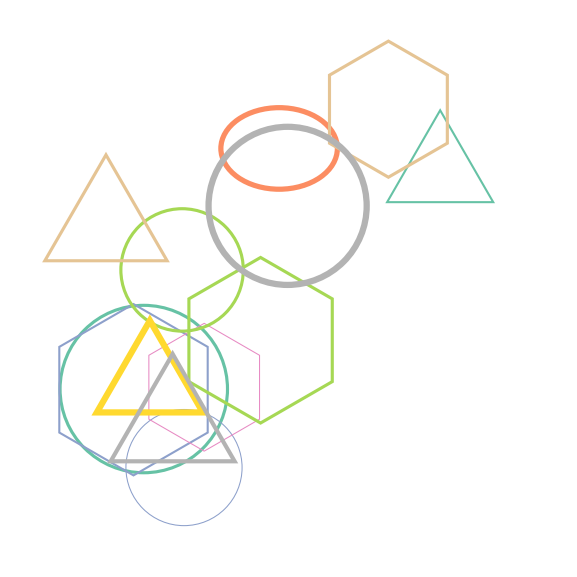[{"shape": "triangle", "thickness": 1, "radius": 0.53, "center": [0.762, 0.702]}, {"shape": "circle", "thickness": 1.5, "radius": 0.72, "center": [0.249, 0.325]}, {"shape": "oval", "thickness": 2.5, "radius": 0.5, "center": [0.483, 0.742]}, {"shape": "hexagon", "thickness": 1, "radius": 0.74, "center": [0.231, 0.324]}, {"shape": "circle", "thickness": 0.5, "radius": 0.5, "center": [0.319, 0.19]}, {"shape": "hexagon", "thickness": 0.5, "radius": 0.55, "center": [0.354, 0.329]}, {"shape": "hexagon", "thickness": 1.5, "radius": 0.72, "center": [0.451, 0.41]}, {"shape": "circle", "thickness": 1.5, "radius": 0.53, "center": [0.315, 0.532]}, {"shape": "triangle", "thickness": 3, "radius": 0.53, "center": [0.26, 0.338]}, {"shape": "hexagon", "thickness": 1.5, "radius": 0.59, "center": [0.673, 0.81]}, {"shape": "triangle", "thickness": 1.5, "radius": 0.61, "center": [0.184, 0.609]}, {"shape": "triangle", "thickness": 2, "radius": 0.62, "center": [0.299, 0.262]}, {"shape": "circle", "thickness": 3, "radius": 0.68, "center": [0.498, 0.643]}]